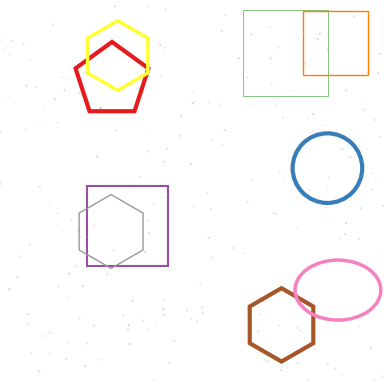[{"shape": "pentagon", "thickness": 3, "radius": 0.5, "center": [0.291, 0.792]}, {"shape": "circle", "thickness": 3, "radius": 0.45, "center": [0.85, 0.563]}, {"shape": "square", "thickness": 0.5, "radius": 0.55, "center": [0.741, 0.863]}, {"shape": "square", "thickness": 1.5, "radius": 0.52, "center": [0.332, 0.413]}, {"shape": "square", "thickness": 1, "radius": 0.42, "center": [0.871, 0.889]}, {"shape": "hexagon", "thickness": 2.5, "radius": 0.45, "center": [0.306, 0.856]}, {"shape": "hexagon", "thickness": 3, "radius": 0.48, "center": [0.731, 0.156]}, {"shape": "oval", "thickness": 2.5, "radius": 0.56, "center": [0.878, 0.247]}, {"shape": "hexagon", "thickness": 1, "radius": 0.48, "center": [0.289, 0.399]}]